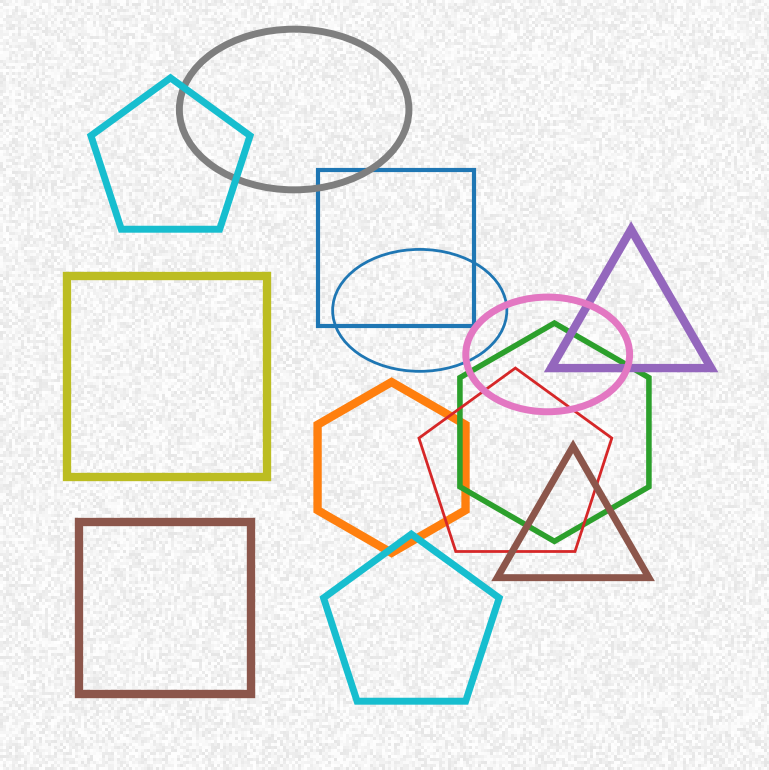[{"shape": "square", "thickness": 1.5, "radius": 0.51, "center": [0.514, 0.678]}, {"shape": "oval", "thickness": 1, "radius": 0.57, "center": [0.545, 0.597]}, {"shape": "hexagon", "thickness": 3, "radius": 0.55, "center": [0.509, 0.393]}, {"shape": "hexagon", "thickness": 2, "radius": 0.71, "center": [0.72, 0.439]}, {"shape": "pentagon", "thickness": 1, "radius": 0.66, "center": [0.669, 0.39]}, {"shape": "triangle", "thickness": 3, "radius": 0.6, "center": [0.82, 0.582]}, {"shape": "square", "thickness": 3, "radius": 0.56, "center": [0.214, 0.21]}, {"shape": "triangle", "thickness": 2.5, "radius": 0.57, "center": [0.744, 0.307]}, {"shape": "oval", "thickness": 2.5, "radius": 0.53, "center": [0.711, 0.54]}, {"shape": "oval", "thickness": 2.5, "radius": 0.75, "center": [0.382, 0.858]}, {"shape": "square", "thickness": 3, "radius": 0.65, "center": [0.217, 0.511]}, {"shape": "pentagon", "thickness": 2.5, "radius": 0.6, "center": [0.534, 0.186]}, {"shape": "pentagon", "thickness": 2.5, "radius": 0.54, "center": [0.221, 0.79]}]